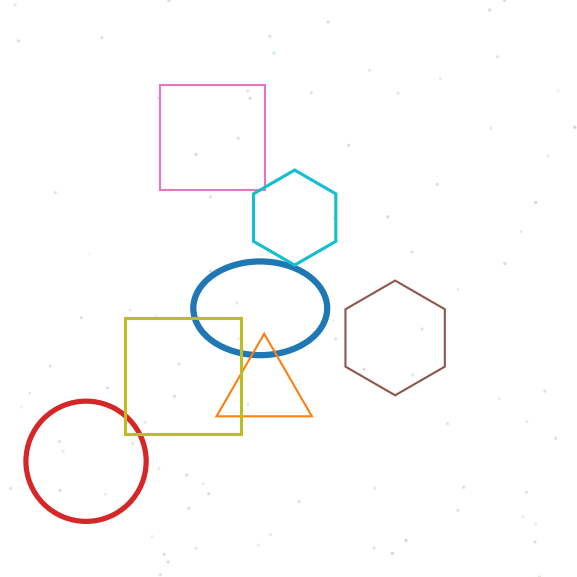[{"shape": "oval", "thickness": 3, "radius": 0.58, "center": [0.451, 0.465]}, {"shape": "triangle", "thickness": 1, "radius": 0.48, "center": [0.457, 0.326]}, {"shape": "circle", "thickness": 2.5, "radius": 0.52, "center": [0.149, 0.2]}, {"shape": "hexagon", "thickness": 1, "radius": 0.5, "center": [0.684, 0.414]}, {"shape": "square", "thickness": 1, "radius": 0.46, "center": [0.368, 0.761]}, {"shape": "square", "thickness": 1.5, "radius": 0.5, "center": [0.317, 0.348]}, {"shape": "hexagon", "thickness": 1.5, "radius": 0.41, "center": [0.51, 0.622]}]